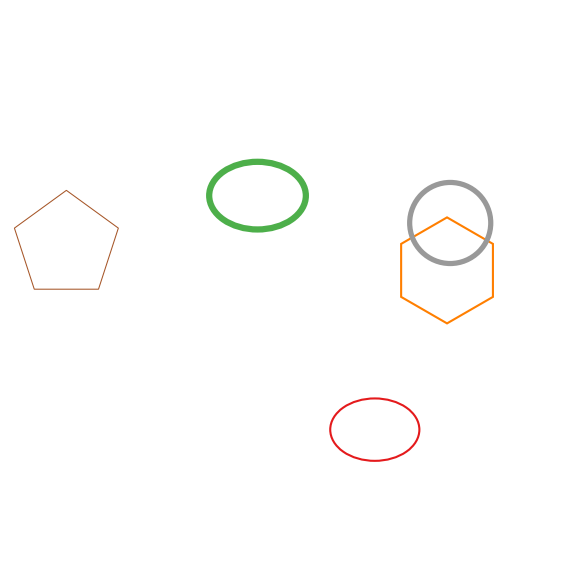[{"shape": "oval", "thickness": 1, "radius": 0.39, "center": [0.649, 0.255]}, {"shape": "oval", "thickness": 3, "radius": 0.42, "center": [0.446, 0.66]}, {"shape": "hexagon", "thickness": 1, "radius": 0.46, "center": [0.774, 0.531]}, {"shape": "pentagon", "thickness": 0.5, "radius": 0.47, "center": [0.115, 0.575]}, {"shape": "circle", "thickness": 2.5, "radius": 0.35, "center": [0.78, 0.613]}]